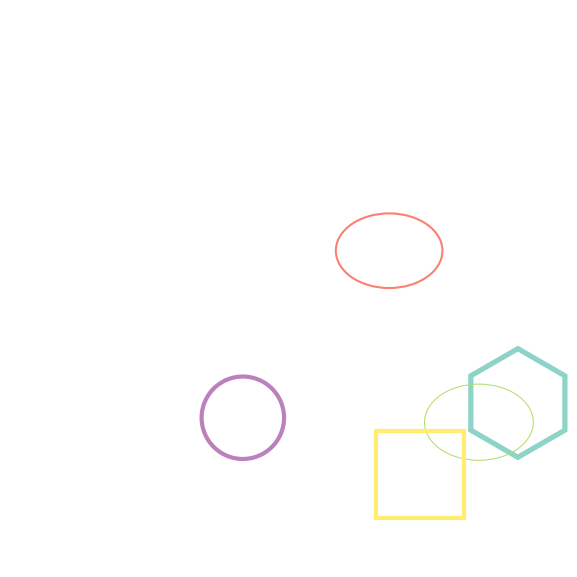[{"shape": "hexagon", "thickness": 2.5, "radius": 0.47, "center": [0.897, 0.301]}, {"shape": "oval", "thickness": 1, "radius": 0.46, "center": [0.674, 0.565]}, {"shape": "oval", "thickness": 0.5, "radius": 0.47, "center": [0.829, 0.268]}, {"shape": "circle", "thickness": 2, "radius": 0.36, "center": [0.42, 0.276]}, {"shape": "square", "thickness": 2, "radius": 0.38, "center": [0.727, 0.178]}]